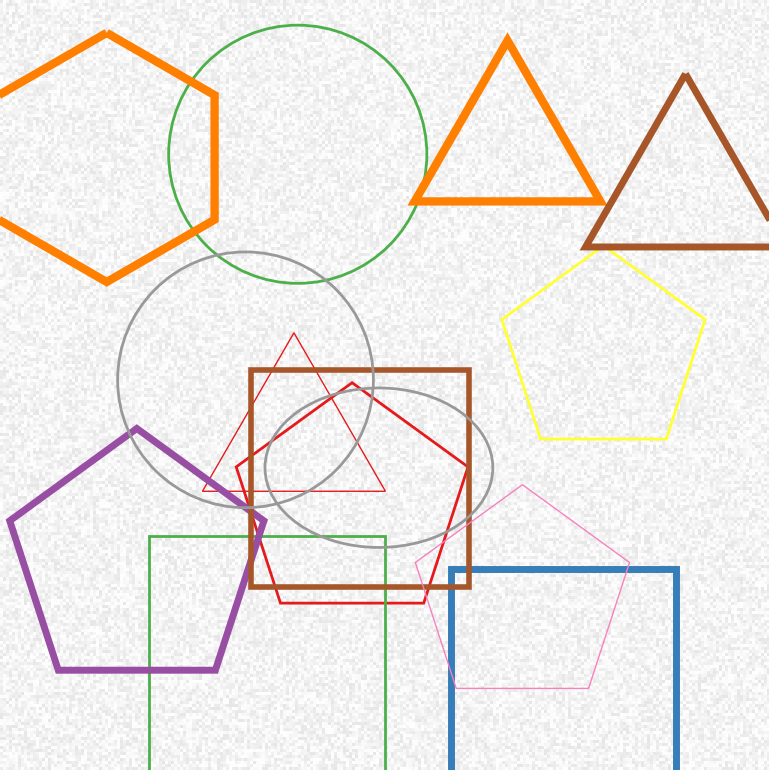[{"shape": "pentagon", "thickness": 1, "radius": 0.79, "center": [0.457, 0.345]}, {"shape": "triangle", "thickness": 0.5, "radius": 0.69, "center": [0.382, 0.431]}, {"shape": "square", "thickness": 2.5, "radius": 0.73, "center": [0.732, 0.114]}, {"shape": "square", "thickness": 1, "radius": 0.77, "center": [0.347, 0.15]}, {"shape": "circle", "thickness": 1, "radius": 0.84, "center": [0.387, 0.8]}, {"shape": "pentagon", "thickness": 2.5, "radius": 0.87, "center": [0.178, 0.27]}, {"shape": "triangle", "thickness": 3, "radius": 0.7, "center": [0.659, 0.808]}, {"shape": "hexagon", "thickness": 3, "radius": 0.81, "center": [0.139, 0.796]}, {"shape": "pentagon", "thickness": 1, "radius": 0.69, "center": [0.784, 0.542]}, {"shape": "triangle", "thickness": 2.5, "radius": 0.75, "center": [0.89, 0.754]}, {"shape": "square", "thickness": 2, "radius": 0.71, "center": [0.468, 0.379]}, {"shape": "pentagon", "thickness": 0.5, "radius": 0.73, "center": [0.678, 0.224]}, {"shape": "oval", "thickness": 1, "radius": 0.74, "center": [0.492, 0.393]}, {"shape": "circle", "thickness": 1, "radius": 0.83, "center": [0.319, 0.507]}]